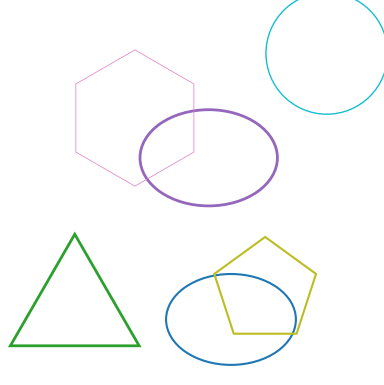[{"shape": "oval", "thickness": 1.5, "radius": 0.84, "center": [0.6, 0.17]}, {"shape": "triangle", "thickness": 2, "radius": 0.97, "center": [0.194, 0.198]}, {"shape": "oval", "thickness": 2, "radius": 0.89, "center": [0.542, 0.59]}, {"shape": "hexagon", "thickness": 0.5, "radius": 0.88, "center": [0.35, 0.693]}, {"shape": "pentagon", "thickness": 1.5, "radius": 0.69, "center": [0.689, 0.246]}, {"shape": "circle", "thickness": 1, "radius": 0.79, "center": [0.849, 0.861]}]